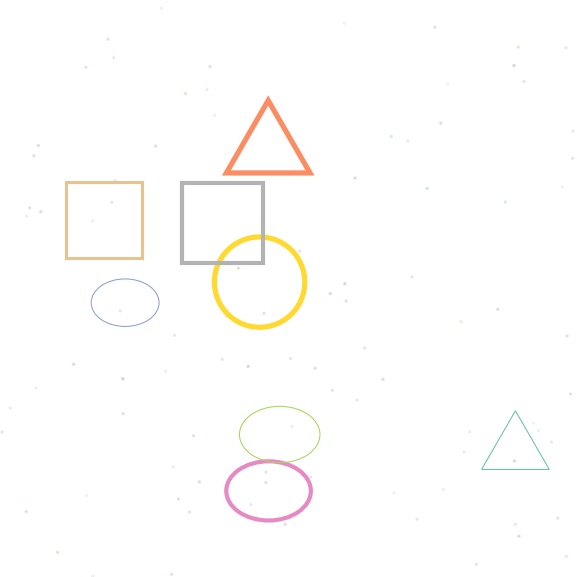[{"shape": "triangle", "thickness": 0.5, "radius": 0.34, "center": [0.893, 0.22]}, {"shape": "triangle", "thickness": 2.5, "radius": 0.42, "center": [0.464, 0.742]}, {"shape": "oval", "thickness": 0.5, "radius": 0.29, "center": [0.217, 0.475]}, {"shape": "oval", "thickness": 2, "radius": 0.37, "center": [0.465, 0.149]}, {"shape": "oval", "thickness": 0.5, "radius": 0.35, "center": [0.484, 0.247]}, {"shape": "circle", "thickness": 2.5, "radius": 0.39, "center": [0.45, 0.511]}, {"shape": "square", "thickness": 1.5, "radius": 0.33, "center": [0.18, 0.618]}, {"shape": "square", "thickness": 2, "radius": 0.35, "center": [0.385, 0.613]}]